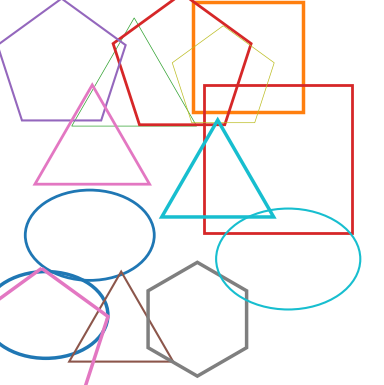[{"shape": "oval", "thickness": 2.5, "radius": 0.8, "center": [0.119, 0.182]}, {"shape": "oval", "thickness": 2, "radius": 0.84, "center": [0.233, 0.389]}, {"shape": "square", "thickness": 2.5, "radius": 0.71, "center": [0.644, 0.852]}, {"shape": "triangle", "thickness": 0.5, "radius": 0.94, "center": [0.349, 0.766]}, {"shape": "square", "thickness": 2, "radius": 0.96, "center": [0.722, 0.587]}, {"shape": "pentagon", "thickness": 2, "radius": 0.94, "center": [0.473, 0.829]}, {"shape": "pentagon", "thickness": 1.5, "radius": 0.88, "center": [0.16, 0.829]}, {"shape": "triangle", "thickness": 1.5, "radius": 0.78, "center": [0.315, 0.139]}, {"shape": "triangle", "thickness": 2, "radius": 0.86, "center": [0.24, 0.608]}, {"shape": "pentagon", "thickness": 2.5, "radius": 0.91, "center": [0.108, 0.122]}, {"shape": "hexagon", "thickness": 2.5, "radius": 0.74, "center": [0.513, 0.171]}, {"shape": "pentagon", "thickness": 0.5, "radius": 0.7, "center": [0.58, 0.794]}, {"shape": "triangle", "thickness": 2.5, "radius": 0.84, "center": [0.565, 0.52]}, {"shape": "oval", "thickness": 1.5, "radius": 0.94, "center": [0.749, 0.327]}]